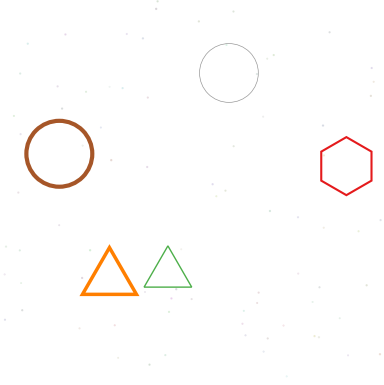[{"shape": "hexagon", "thickness": 1.5, "radius": 0.38, "center": [0.9, 0.568]}, {"shape": "triangle", "thickness": 1, "radius": 0.36, "center": [0.436, 0.29]}, {"shape": "triangle", "thickness": 2.5, "radius": 0.4, "center": [0.284, 0.276]}, {"shape": "circle", "thickness": 3, "radius": 0.43, "center": [0.154, 0.601]}, {"shape": "circle", "thickness": 0.5, "radius": 0.38, "center": [0.595, 0.81]}]